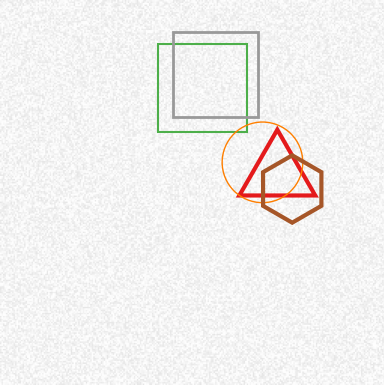[{"shape": "triangle", "thickness": 3, "radius": 0.57, "center": [0.72, 0.549]}, {"shape": "square", "thickness": 1.5, "radius": 0.57, "center": [0.526, 0.772]}, {"shape": "circle", "thickness": 1, "radius": 0.52, "center": [0.682, 0.578]}, {"shape": "hexagon", "thickness": 3, "radius": 0.44, "center": [0.759, 0.509]}, {"shape": "square", "thickness": 2, "radius": 0.55, "center": [0.56, 0.806]}]